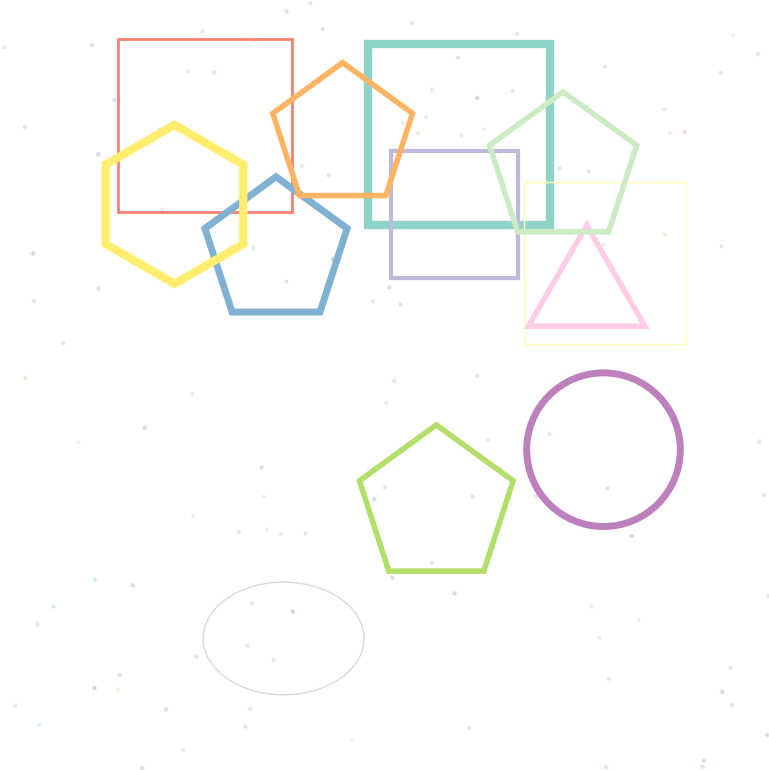[{"shape": "square", "thickness": 3, "radius": 0.59, "center": [0.596, 0.825]}, {"shape": "square", "thickness": 0.5, "radius": 0.52, "center": [0.786, 0.659]}, {"shape": "square", "thickness": 1.5, "radius": 0.41, "center": [0.59, 0.722]}, {"shape": "square", "thickness": 1, "radius": 0.56, "center": [0.266, 0.837]}, {"shape": "pentagon", "thickness": 2.5, "radius": 0.49, "center": [0.358, 0.673]}, {"shape": "pentagon", "thickness": 2, "radius": 0.48, "center": [0.445, 0.823]}, {"shape": "pentagon", "thickness": 2, "radius": 0.52, "center": [0.567, 0.343]}, {"shape": "triangle", "thickness": 2, "radius": 0.44, "center": [0.762, 0.62]}, {"shape": "oval", "thickness": 0.5, "radius": 0.52, "center": [0.368, 0.171]}, {"shape": "circle", "thickness": 2.5, "radius": 0.5, "center": [0.784, 0.416]}, {"shape": "pentagon", "thickness": 2, "radius": 0.5, "center": [0.731, 0.78]}, {"shape": "hexagon", "thickness": 3, "radius": 0.52, "center": [0.227, 0.735]}]